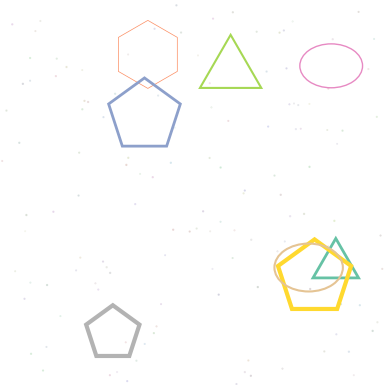[{"shape": "triangle", "thickness": 2, "radius": 0.34, "center": [0.872, 0.312]}, {"shape": "hexagon", "thickness": 0.5, "radius": 0.44, "center": [0.384, 0.859]}, {"shape": "pentagon", "thickness": 2, "radius": 0.49, "center": [0.375, 0.7]}, {"shape": "oval", "thickness": 1, "radius": 0.41, "center": [0.86, 0.829]}, {"shape": "triangle", "thickness": 1.5, "radius": 0.46, "center": [0.599, 0.818]}, {"shape": "pentagon", "thickness": 3, "radius": 0.5, "center": [0.817, 0.278]}, {"shape": "oval", "thickness": 1.5, "radius": 0.44, "center": [0.802, 0.305]}, {"shape": "pentagon", "thickness": 3, "radius": 0.36, "center": [0.293, 0.134]}]